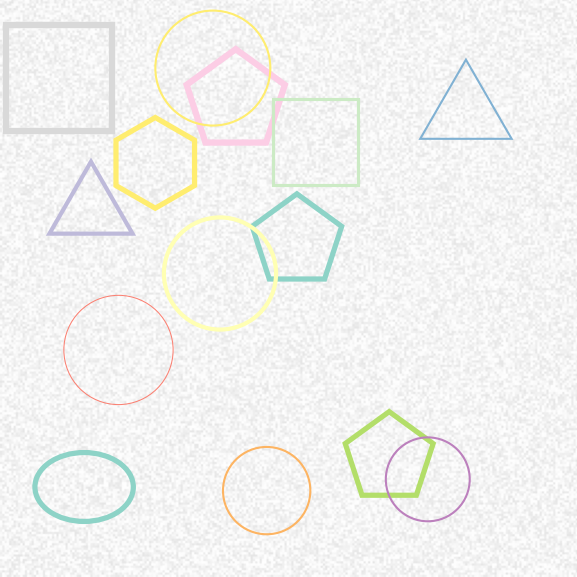[{"shape": "pentagon", "thickness": 2.5, "radius": 0.41, "center": [0.514, 0.582]}, {"shape": "oval", "thickness": 2.5, "radius": 0.43, "center": [0.146, 0.156]}, {"shape": "circle", "thickness": 2, "radius": 0.49, "center": [0.381, 0.526]}, {"shape": "triangle", "thickness": 2, "radius": 0.42, "center": [0.158, 0.636]}, {"shape": "circle", "thickness": 0.5, "radius": 0.47, "center": [0.205, 0.393]}, {"shape": "triangle", "thickness": 1, "radius": 0.46, "center": [0.807, 0.804]}, {"shape": "circle", "thickness": 1, "radius": 0.38, "center": [0.462, 0.15]}, {"shape": "pentagon", "thickness": 2.5, "radius": 0.4, "center": [0.674, 0.206]}, {"shape": "pentagon", "thickness": 3, "radius": 0.45, "center": [0.408, 0.825]}, {"shape": "square", "thickness": 3, "radius": 0.46, "center": [0.102, 0.864]}, {"shape": "circle", "thickness": 1, "radius": 0.36, "center": [0.741, 0.169]}, {"shape": "square", "thickness": 1.5, "radius": 0.37, "center": [0.546, 0.753]}, {"shape": "circle", "thickness": 1, "radius": 0.5, "center": [0.369, 0.881]}, {"shape": "hexagon", "thickness": 2.5, "radius": 0.39, "center": [0.269, 0.717]}]